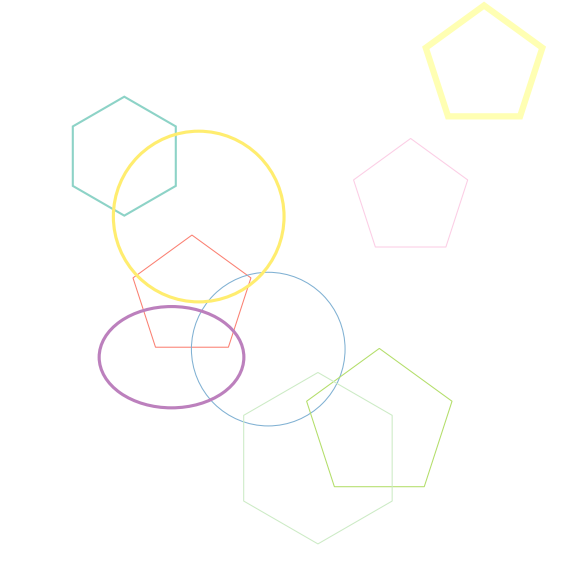[{"shape": "hexagon", "thickness": 1, "radius": 0.51, "center": [0.215, 0.729]}, {"shape": "pentagon", "thickness": 3, "radius": 0.53, "center": [0.838, 0.884]}, {"shape": "pentagon", "thickness": 0.5, "radius": 0.54, "center": [0.332, 0.485]}, {"shape": "circle", "thickness": 0.5, "radius": 0.67, "center": [0.464, 0.395]}, {"shape": "pentagon", "thickness": 0.5, "radius": 0.66, "center": [0.657, 0.263]}, {"shape": "pentagon", "thickness": 0.5, "radius": 0.52, "center": [0.711, 0.655]}, {"shape": "oval", "thickness": 1.5, "radius": 0.63, "center": [0.297, 0.381]}, {"shape": "hexagon", "thickness": 0.5, "radius": 0.74, "center": [0.551, 0.206]}, {"shape": "circle", "thickness": 1.5, "radius": 0.74, "center": [0.344, 0.624]}]